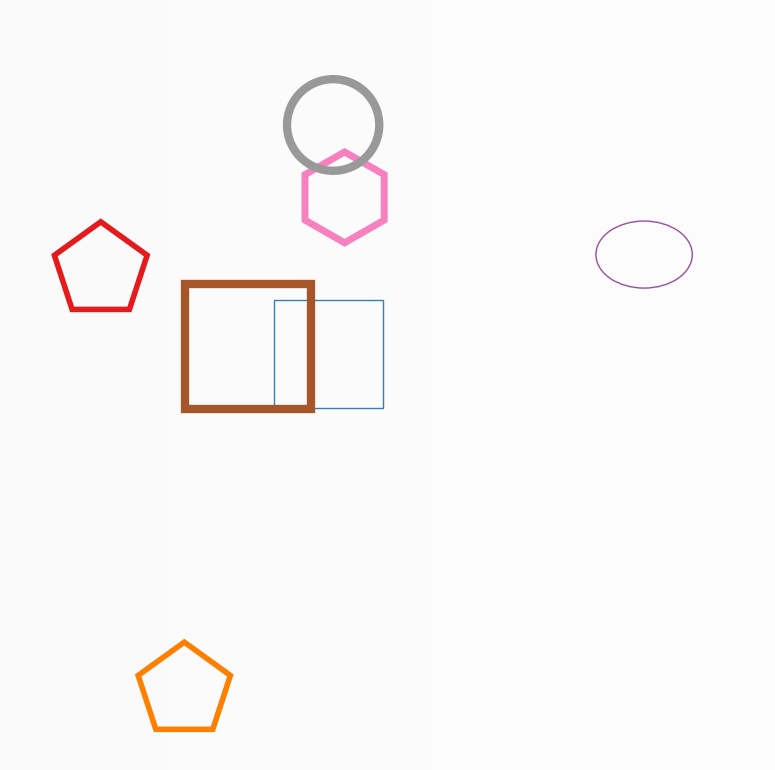[{"shape": "pentagon", "thickness": 2, "radius": 0.31, "center": [0.13, 0.649]}, {"shape": "square", "thickness": 0.5, "radius": 0.35, "center": [0.424, 0.54]}, {"shape": "oval", "thickness": 0.5, "radius": 0.31, "center": [0.831, 0.669]}, {"shape": "pentagon", "thickness": 2, "radius": 0.31, "center": [0.238, 0.103]}, {"shape": "square", "thickness": 3, "radius": 0.41, "center": [0.32, 0.55]}, {"shape": "hexagon", "thickness": 2.5, "radius": 0.3, "center": [0.445, 0.744]}, {"shape": "circle", "thickness": 3, "radius": 0.3, "center": [0.43, 0.838]}]